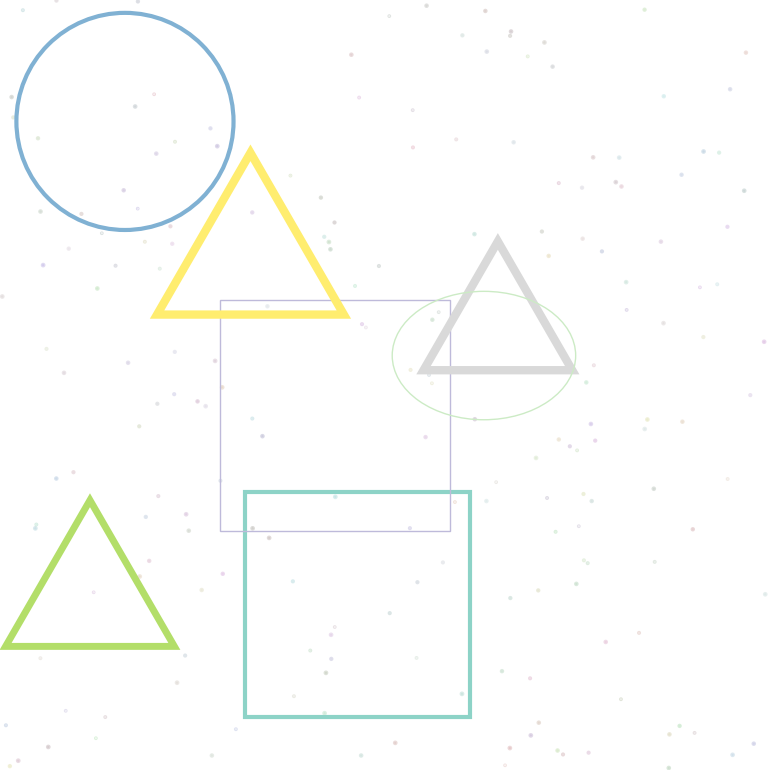[{"shape": "square", "thickness": 1.5, "radius": 0.73, "center": [0.465, 0.215]}, {"shape": "square", "thickness": 0.5, "radius": 0.75, "center": [0.435, 0.461]}, {"shape": "circle", "thickness": 1.5, "radius": 0.7, "center": [0.162, 0.842]}, {"shape": "triangle", "thickness": 2.5, "radius": 0.63, "center": [0.117, 0.224]}, {"shape": "triangle", "thickness": 3, "radius": 0.56, "center": [0.647, 0.575]}, {"shape": "oval", "thickness": 0.5, "radius": 0.6, "center": [0.628, 0.538]}, {"shape": "triangle", "thickness": 3, "radius": 0.7, "center": [0.325, 0.662]}]